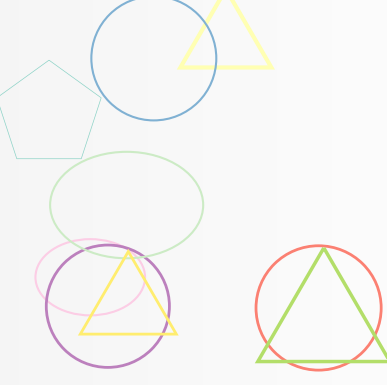[{"shape": "pentagon", "thickness": 0.5, "radius": 0.71, "center": [0.127, 0.702]}, {"shape": "triangle", "thickness": 3, "radius": 0.68, "center": [0.583, 0.893]}, {"shape": "circle", "thickness": 2, "radius": 0.81, "center": [0.822, 0.2]}, {"shape": "circle", "thickness": 1.5, "radius": 0.81, "center": [0.397, 0.849]}, {"shape": "triangle", "thickness": 2.5, "radius": 0.98, "center": [0.836, 0.159]}, {"shape": "oval", "thickness": 1.5, "radius": 0.71, "center": [0.233, 0.28]}, {"shape": "circle", "thickness": 2, "radius": 0.79, "center": [0.278, 0.205]}, {"shape": "oval", "thickness": 1.5, "radius": 0.99, "center": [0.327, 0.467]}, {"shape": "triangle", "thickness": 2, "radius": 0.72, "center": [0.331, 0.204]}]